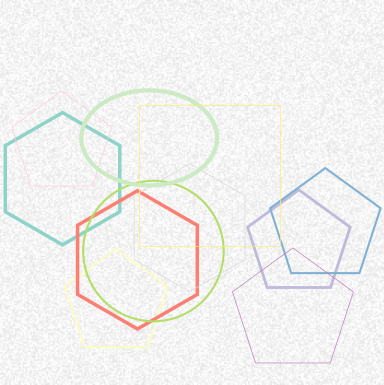[{"shape": "hexagon", "thickness": 2.5, "radius": 0.86, "center": [0.162, 0.536]}, {"shape": "pentagon", "thickness": 1, "radius": 0.7, "center": [0.301, 0.213]}, {"shape": "pentagon", "thickness": 2, "radius": 0.7, "center": [0.776, 0.367]}, {"shape": "hexagon", "thickness": 2.5, "radius": 0.9, "center": [0.357, 0.325]}, {"shape": "pentagon", "thickness": 1.5, "radius": 0.75, "center": [0.845, 0.413]}, {"shape": "circle", "thickness": 1.5, "radius": 0.91, "center": [0.398, 0.348]}, {"shape": "pentagon", "thickness": 0.5, "radius": 0.68, "center": [0.16, 0.627]}, {"shape": "hexagon", "thickness": 0.5, "radius": 0.83, "center": [0.492, 0.409]}, {"shape": "pentagon", "thickness": 0.5, "radius": 0.83, "center": [0.761, 0.191]}, {"shape": "oval", "thickness": 3, "radius": 0.88, "center": [0.387, 0.642]}, {"shape": "square", "thickness": 0.5, "radius": 0.92, "center": [0.544, 0.545]}]